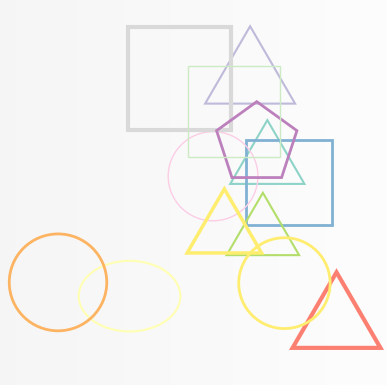[{"shape": "triangle", "thickness": 1.5, "radius": 0.55, "center": [0.69, 0.578]}, {"shape": "oval", "thickness": 1.5, "radius": 0.66, "center": [0.334, 0.231]}, {"shape": "triangle", "thickness": 1.5, "radius": 0.67, "center": [0.645, 0.798]}, {"shape": "triangle", "thickness": 3, "radius": 0.65, "center": [0.868, 0.162]}, {"shape": "square", "thickness": 2, "radius": 0.55, "center": [0.746, 0.526]}, {"shape": "circle", "thickness": 2, "radius": 0.63, "center": [0.15, 0.267]}, {"shape": "triangle", "thickness": 1.5, "radius": 0.54, "center": [0.678, 0.391]}, {"shape": "circle", "thickness": 1, "radius": 0.58, "center": [0.55, 0.542]}, {"shape": "square", "thickness": 3, "radius": 0.67, "center": [0.463, 0.796]}, {"shape": "pentagon", "thickness": 2, "radius": 0.54, "center": [0.663, 0.627]}, {"shape": "square", "thickness": 1, "radius": 0.59, "center": [0.603, 0.709]}, {"shape": "circle", "thickness": 2, "radius": 0.59, "center": [0.734, 0.265]}, {"shape": "triangle", "thickness": 2.5, "radius": 0.55, "center": [0.579, 0.398]}]